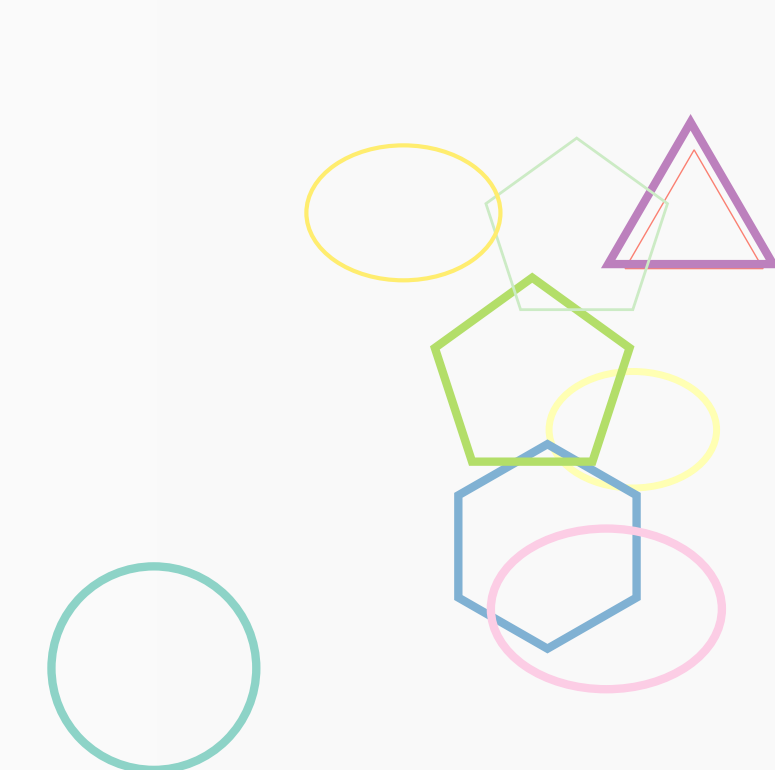[{"shape": "circle", "thickness": 3, "radius": 0.66, "center": [0.199, 0.132]}, {"shape": "oval", "thickness": 2.5, "radius": 0.54, "center": [0.817, 0.442]}, {"shape": "triangle", "thickness": 0.5, "radius": 0.51, "center": [0.896, 0.703]}, {"shape": "hexagon", "thickness": 3, "radius": 0.66, "center": [0.706, 0.29]}, {"shape": "pentagon", "thickness": 3, "radius": 0.66, "center": [0.687, 0.507]}, {"shape": "oval", "thickness": 3, "radius": 0.75, "center": [0.782, 0.209]}, {"shape": "triangle", "thickness": 3, "radius": 0.61, "center": [0.891, 0.718]}, {"shape": "pentagon", "thickness": 1, "radius": 0.62, "center": [0.744, 0.697]}, {"shape": "oval", "thickness": 1.5, "radius": 0.63, "center": [0.521, 0.724]}]